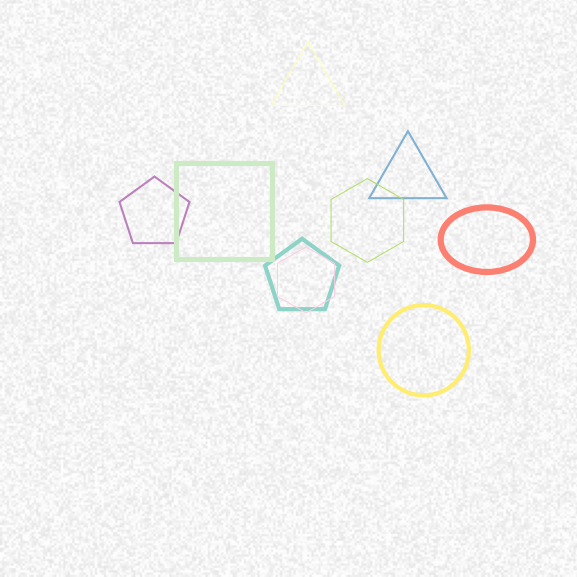[{"shape": "pentagon", "thickness": 2, "radius": 0.34, "center": [0.523, 0.518]}, {"shape": "triangle", "thickness": 0.5, "radius": 0.37, "center": [0.533, 0.853]}, {"shape": "oval", "thickness": 3, "radius": 0.4, "center": [0.843, 0.584]}, {"shape": "triangle", "thickness": 1, "radius": 0.39, "center": [0.706, 0.695]}, {"shape": "hexagon", "thickness": 0.5, "radius": 0.36, "center": [0.636, 0.617]}, {"shape": "hexagon", "thickness": 0.5, "radius": 0.29, "center": [0.53, 0.514]}, {"shape": "pentagon", "thickness": 1, "radius": 0.32, "center": [0.268, 0.63]}, {"shape": "square", "thickness": 2.5, "radius": 0.42, "center": [0.388, 0.634]}, {"shape": "circle", "thickness": 2, "radius": 0.39, "center": [0.734, 0.393]}]